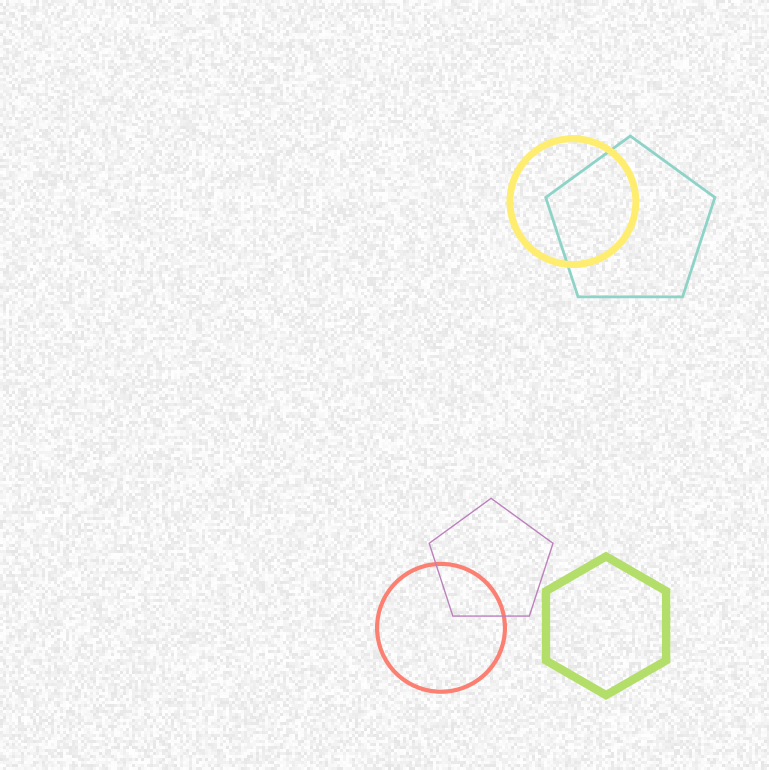[{"shape": "pentagon", "thickness": 1, "radius": 0.58, "center": [0.819, 0.708]}, {"shape": "circle", "thickness": 1.5, "radius": 0.42, "center": [0.573, 0.185]}, {"shape": "hexagon", "thickness": 3, "radius": 0.45, "center": [0.787, 0.187]}, {"shape": "pentagon", "thickness": 0.5, "radius": 0.42, "center": [0.638, 0.268]}, {"shape": "circle", "thickness": 2.5, "radius": 0.41, "center": [0.744, 0.738]}]